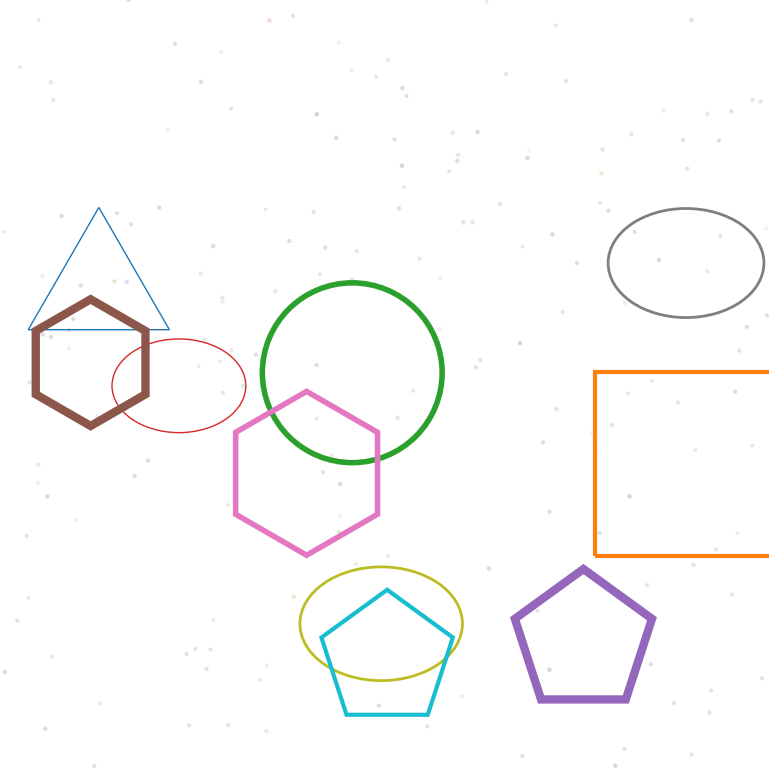[{"shape": "triangle", "thickness": 0.5, "radius": 0.53, "center": [0.128, 0.625]}, {"shape": "square", "thickness": 1.5, "radius": 0.6, "center": [0.892, 0.397]}, {"shape": "circle", "thickness": 2, "radius": 0.58, "center": [0.457, 0.516]}, {"shape": "oval", "thickness": 0.5, "radius": 0.43, "center": [0.232, 0.499]}, {"shape": "pentagon", "thickness": 3, "radius": 0.47, "center": [0.758, 0.167]}, {"shape": "hexagon", "thickness": 3, "radius": 0.41, "center": [0.118, 0.529]}, {"shape": "hexagon", "thickness": 2, "radius": 0.53, "center": [0.398, 0.385]}, {"shape": "oval", "thickness": 1, "radius": 0.51, "center": [0.891, 0.658]}, {"shape": "oval", "thickness": 1, "radius": 0.53, "center": [0.495, 0.19]}, {"shape": "pentagon", "thickness": 1.5, "radius": 0.45, "center": [0.503, 0.144]}]